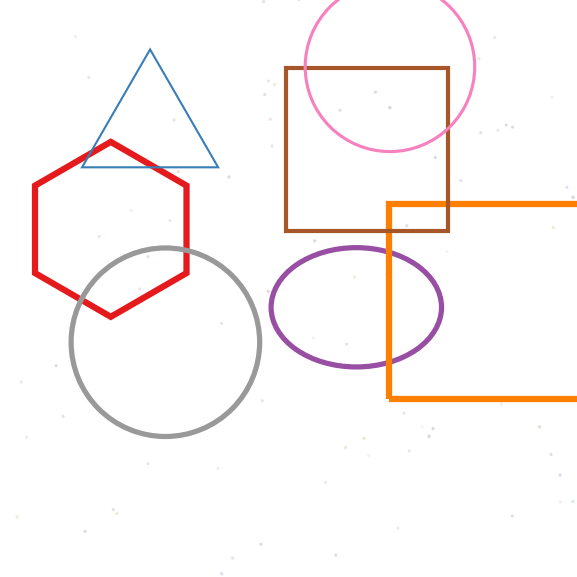[{"shape": "hexagon", "thickness": 3, "radius": 0.76, "center": [0.192, 0.602]}, {"shape": "triangle", "thickness": 1, "radius": 0.68, "center": [0.26, 0.777]}, {"shape": "oval", "thickness": 2.5, "radius": 0.74, "center": [0.617, 0.467]}, {"shape": "square", "thickness": 3, "radius": 0.84, "center": [0.843, 0.477]}, {"shape": "square", "thickness": 2, "radius": 0.7, "center": [0.636, 0.741]}, {"shape": "circle", "thickness": 1.5, "radius": 0.73, "center": [0.675, 0.883]}, {"shape": "circle", "thickness": 2.5, "radius": 0.82, "center": [0.286, 0.407]}]